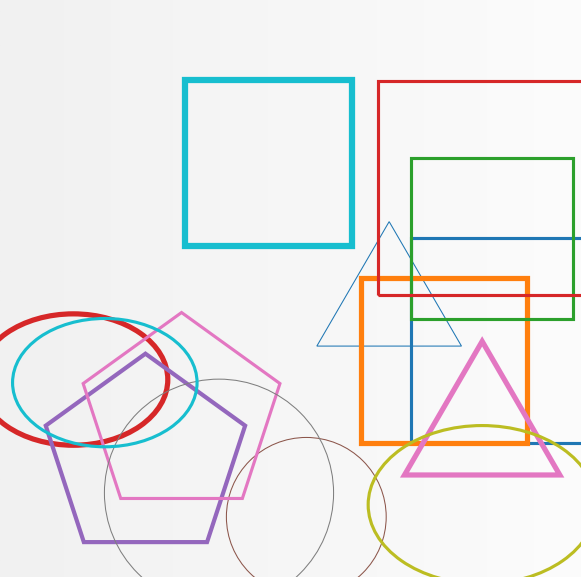[{"shape": "square", "thickness": 1.5, "radius": 0.89, "center": [0.885, 0.409]}, {"shape": "triangle", "thickness": 0.5, "radius": 0.72, "center": [0.67, 0.472]}, {"shape": "square", "thickness": 2.5, "radius": 0.72, "center": [0.764, 0.375]}, {"shape": "square", "thickness": 1.5, "radius": 0.69, "center": [0.846, 0.586]}, {"shape": "square", "thickness": 1.5, "radius": 0.93, "center": [0.835, 0.673]}, {"shape": "oval", "thickness": 2.5, "radius": 0.81, "center": [0.126, 0.342]}, {"shape": "pentagon", "thickness": 2, "radius": 0.9, "center": [0.25, 0.206]}, {"shape": "circle", "thickness": 0.5, "radius": 0.69, "center": [0.527, 0.104]}, {"shape": "pentagon", "thickness": 1.5, "radius": 0.89, "center": [0.312, 0.28]}, {"shape": "triangle", "thickness": 2.5, "radius": 0.77, "center": [0.83, 0.254]}, {"shape": "circle", "thickness": 0.5, "radius": 0.99, "center": [0.377, 0.145]}, {"shape": "oval", "thickness": 1.5, "radius": 0.98, "center": [0.829, 0.125]}, {"shape": "square", "thickness": 3, "radius": 0.72, "center": [0.463, 0.717]}, {"shape": "oval", "thickness": 1.5, "radius": 0.79, "center": [0.18, 0.337]}]